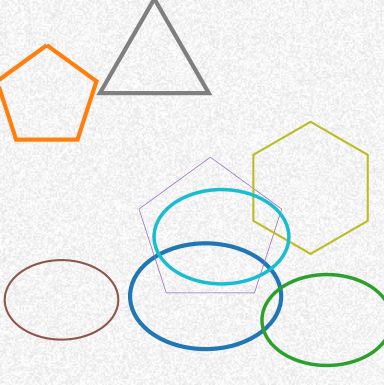[{"shape": "oval", "thickness": 3, "radius": 0.98, "center": [0.534, 0.231]}, {"shape": "pentagon", "thickness": 3, "radius": 0.68, "center": [0.122, 0.747]}, {"shape": "oval", "thickness": 2.5, "radius": 0.84, "center": [0.849, 0.169]}, {"shape": "pentagon", "thickness": 0.5, "radius": 0.97, "center": [0.546, 0.397]}, {"shape": "oval", "thickness": 1.5, "radius": 0.74, "center": [0.16, 0.221]}, {"shape": "triangle", "thickness": 3, "radius": 0.82, "center": [0.401, 0.84]}, {"shape": "hexagon", "thickness": 1.5, "radius": 0.86, "center": [0.807, 0.512]}, {"shape": "oval", "thickness": 2.5, "radius": 0.88, "center": [0.575, 0.385]}]